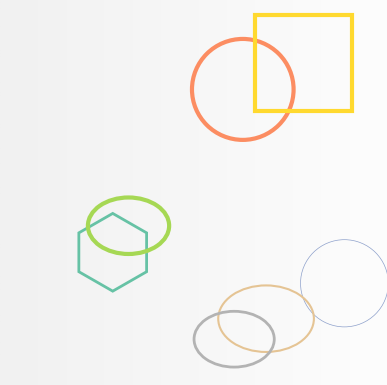[{"shape": "hexagon", "thickness": 2, "radius": 0.5, "center": [0.291, 0.345]}, {"shape": "circle", "thickness": 3, "radius": 0.66, "center": [0.627, 0.768]}, {"shape": "circle", "thickness": 0.5, "radius": 0.57, "center": [0.889, 0.264]}, {"shape": "oval", "thickness": 3, "radius": 0.52, "center": [0.332, 0.414]}, {"shape": "square", "thickness": 3, "radius": 0.62, "center": [0.783, 0.836]}, {"shape": "oval", "thickness": 1.5, "radius": 0.62, "center": [0.687, 0.172]}, {"shape": "oval", "thickness": 2, "radius": 0.52, "center": [0.604, 0.119]}]